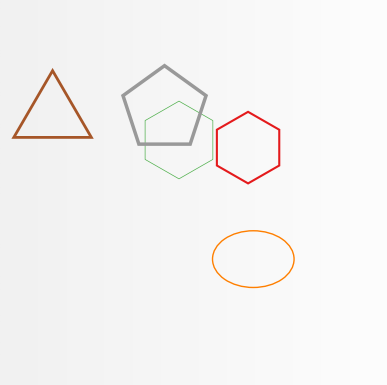[{"shape": "hexagon", "thickness": 1.5, "radius": 0.46, "center": [0.64, 0.617]}, {"shape": "hexagon", "thickness": 0.5, "radius": 0.5, "center": [0.462, 0.636]}, {"shape": "oval", "thickness": 1, "radius": 0.53, "center": [0.654, 0.327]}, {"shape": "triangle", "thickness": 2, "radius": 0.58, "center": [0.136, 0.701]}, {"shape": "pentagon", "thickness": 2.5, "radius": 0.56, "center": [0.425, 0.717]}]